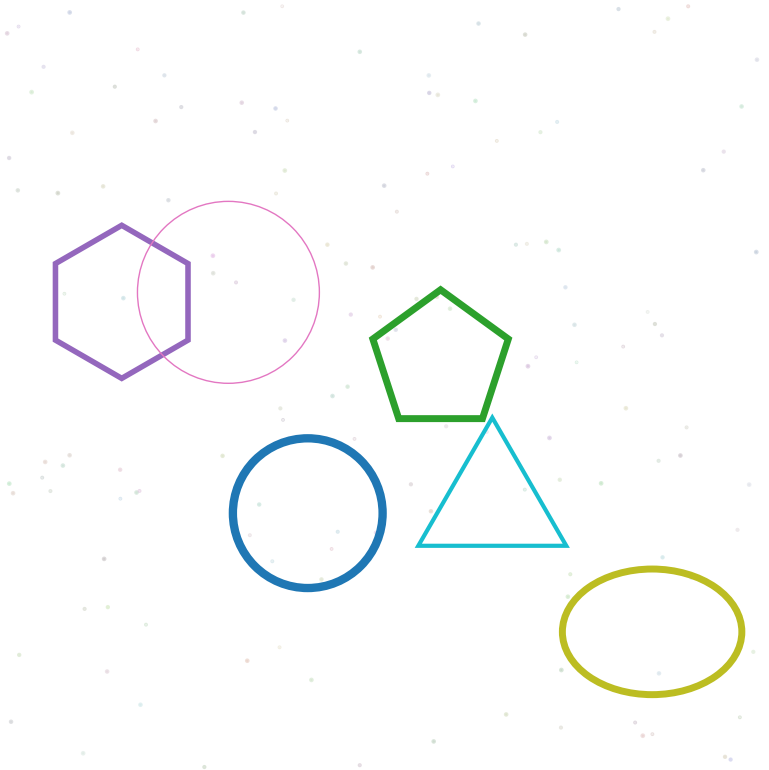[{"shape": "circle", "thickness": 3, "radius": 0.49, "center": [0.4, 0.334]}, {"shape": "pentagon", "thickness": 2.5, "radius": 0.46, "center": [0.572, 0.531]}, {"shape": "hexagon", "thickness": 2, "radius": 0.5, "center": [0.158, 0.608]}, {"shape": "circle", "thickness": 0.5, "radius": 0.59, "center": [0.297, 0.62]}, {"shape": "oval", "thickness": 2.5, "radius": 0.58, "center": [0.847, 0.179]}, {"shape": "triangle", "thickness": 1.5, "radius": 0.55, "center": [0.639, 0.347]}]